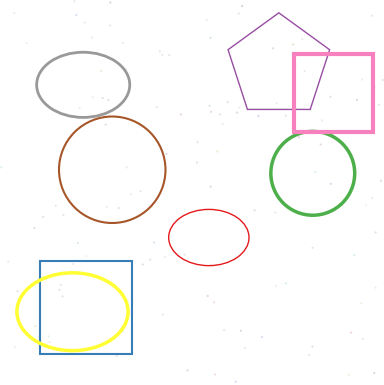[{"shape": "oval", "thickness": 1, "radius": 0.52, "center": [0.542, 0.383]}, {"shape": "square", "thickness": 1.5, "radius": 0.6, "center": [0.223, 0.201]}, {"shape": "circle", "thickness": 2.5, "radius": 0.54, "center": [0.812, 0.55]}, {"shape": "pentagon", "thickness": 1, "radius": 0.69, "center": [0.724, 0.828]}, {"shape": "oval", "thickness": 2.5, "radius": 0.72, "center": [0.188, 0.19]}, {"shape": "circle", "thickness": 1.5, "radius": 0.69, "center": [0.292, 0.559]}, {"shape": "square", "thickness": 3, "radius": 0.51, "center": [0.866, 0.758]}, {"shape": "oval", "thickness": 2, "radius": 0.6, "center": [0.216, 0.78]}]